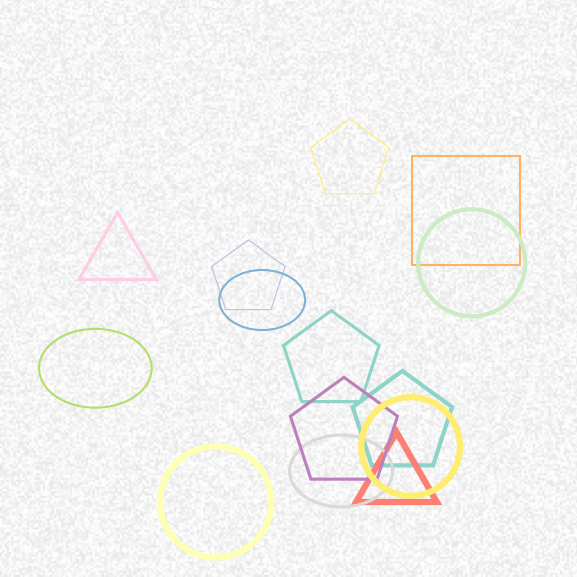[{"shape": "pentagon", "thickness": 2, "radius": 0.45, "center": [0.697, 0.266]}, {"shape": "pentagon", "thickness": 1.5, "radius": 0.44, "center": [0.574, 0.374]}, {"shape": "circle", "thickness": 3, "radius": 0.48, "center": [0.374, 0.13]}, {"shape": "pentagon", "thickness": 0.5, "radius": 0.33, "center": [0.43, 0.517]}, {"shape": "triangle", "thickness": 3, "radius": 0.4, "center": [0.687, 0.17]}, {"shape": "oval", "thickness": 1, "radius": 0.37, "center": [0.454, 0.48]}, {"shape": "square", "thickness": 1, "radius": 0.47, "center": [0.807, 0.635]}, {"shape": "oval", "thickness": 1, "radius": 0.49, "center": [0.165, 0.361]}, {"shape": "triangle", "thickness": 1.5, "radius": 0.39, "center": [0.204, 0.554]}, {"shape": "oval", "thickness": 1.5, "radius": 0.45, "center": [0.591, 0.184]}, {"shape": "pentagon", "thickness": 1.5, "radius": 0.49, "center": [0.596, 0.248]}, {"shape": "circle", "thickness": 2, "radius": 0.46, "center": [0.817, 0.544]}, {"shape": "circle", "thickness": 3, "radius": 0.43, "center": [0.711, 0.226]}, {"shape": "pentagon", "thickness": 0.5, "radius": 0.36, "center": [0.606, 0.722]}]